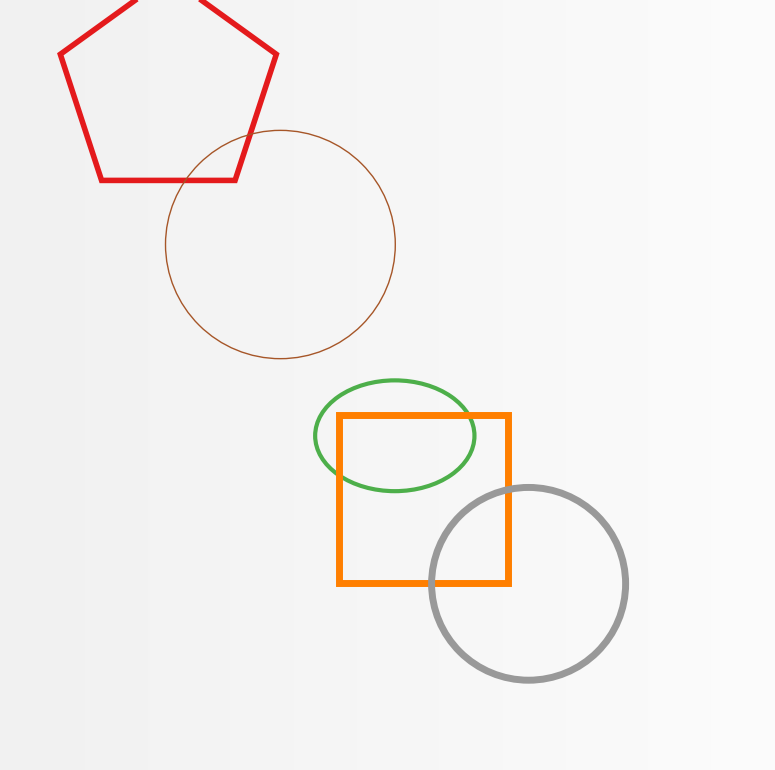[{"shape": "pentagon", "thickness": 2, "radius": 0.73, "center": [0.217, 0.884]}, {"shape": "oval", "thickness": 1.5, "radius": 0.51, "center": [0.509, 0.434]}, {"shape": "square", "thickness": 2.5, "radius": 0.55, "center": [0.547, 0.352]}, {"shape": "circle", "thickness": 0.5, "radius": 0.74, "center": [0.362, 0.682]}, {"shape": "circle", "thickness": 2.5, "radius": 0.63, "center": [0.682, 0.242]}]